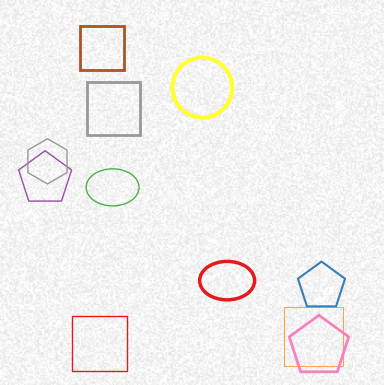[{"shape": "oval", "thickness": 2.5, "radius": 0.36, "center": [0.59, 0.271]}, {"shape": "square", "thickness": 1, "radius": 0.36, "center": [0.259, 0.107]}, {"shape": "pentagon", "thickness": 1.5, "radius": 0.32, "center": [0.835, 0.256]}, {"shape": "oval", "thickness": 1, "radius": 0.34, "center": [0.292, 0.513]}, {"shape": "pentagon", "thickness": 1, "radius": 0.36, "center": [0.117, 0.536]}, {"shape": "square", "thickness": 0.5, "radius": 0.39, "center": [0.814, 0.126]}, {"shape": "circle", "thickness": 3, "radius": 0.39, "center": [0.525, 0.773]}, {"shape": "square", "thickness": 2, "radius": 0.29, "center": [0.265, 0.875]}, {"shape": "pentagon", "thickness": 2, "radius": 0.41, "center": [0.828, 0.1]}, {"shape": "hexagon", "thickness": 1, "radius": 0.29, "center": [0.123, 0.581]}, {"shape": "square", "thickness": 2, "radius": 0.34, "center": [0.295, 0.718]}]